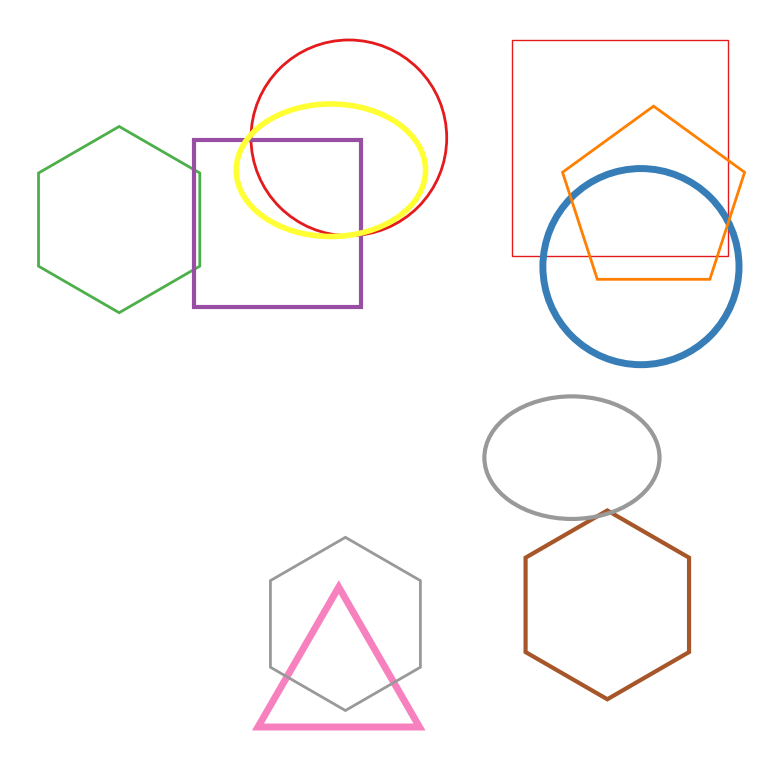[{"shape": "square", "thickness": 0.5, "radius": 0.7, "center": [0.805, 0.807]}, {"shape": "circle", "thickness": 1, "radius": 0.64, "center": [0.453, 0.821]}, {"shape": "circle", "thickness": 2.5, "radius": 0.64, "center": [0.832, 0.654]}, {"shape": "hexagon", "thickness": 1, "radius": 0.6, "center": [0.155, 0.715]}, {"shape": "square", "thickness": 1.5, "radius": 0.54, "center": [0.36, 0.71]}, {"shape": "pentagon", "thickness": 1, "radius": 0.62, "center": [0.849, 0.738]}, {"shape": "oval", "thickness": 2, "radius": 0.61, "center": [0.43, 0.779]}, {"shape": "hexagon", "thickness": 1.5, "radius": 0.61, "center": [0.789, 0.214]}, {"shape": "triangle", "thickness": 2.5, "radius": 0.61, "center": [0.44, 0.116]}, {"shape": "hexagon", "thickness": 1, "radius": 0.56, "center": [0.449, 0.19]}, {"shape": "oval", "thickness": 1.5, "radius": 0.57, "center": [0.743, 0.406]}]